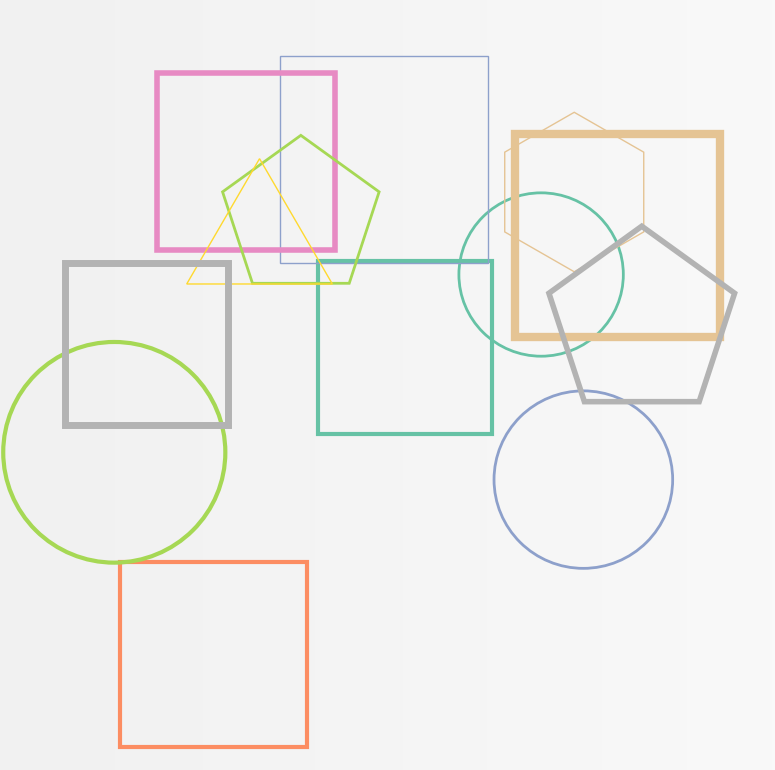[{"shape": "circle", "thickness": 1, "radius": 0.53, "center": [0.698, 0.643]}, {"shape": "square", "thickness": 1.5, "radius": 0.56, "center": [0.523, 0.549]}, {"shape": "square", "thickness": 1.5, "radius": 0.6, "center": [0.275, 0.15]}, {"shape": "square", "thickness": 0.5, "radius": 0.67, "center": [0.495, 0.793]}, {"shape": "circle", "thickness": 1, "radius": 0.58, "center": [0.753, 0.377]}, {"shape": "square", "thickness": 2, "radius": 0.58, "center": [0.317, 0.79]}, {"shape": "pentagon", "thickness": 1, "radius": 0.53, "center": [0.388, 0.718]}, {"shape": "circle", "thickness": 1.5, "radius": 0.72, "center": [0.147, 0.413]}, {"shape": "triangle", "thickness": 0.5, "radius": 0.54, "center": [0.335, 0.685]}, {"shape": "square", "thickness": 3, "radius": 0.66, "center": [0.796, 0.694]}, {"shape": "hexagon", "thickness": 0.5, "radius": 0.52, "center": [0.741, 0.751]}, {"shape": "pentagon", "thickness": 2, "radius": 0.63, "center": [0.828, 0.58]}, {"shape": "square", "thickness": 2.5, "radius": 0.53, "center": [0.189, 0.553]}]